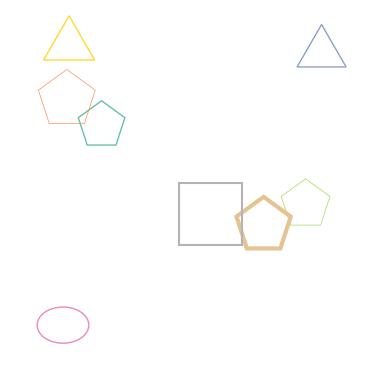[{"shape": "pentagon", "thickness": 1, "radius": 0.32, "center": [0.264, 0.675]}, {"shape": "pentagon", "thickness": 0.5, "radius": 0.39, "center": [0.174, 0.742]}, {"shape": "triangle", "thickness": 1, "radius": 0.37, "center": [0.835, 0.863]}, {"shape": "oval", "thickness": 1, "radius": 0.34, "center": [0.164, 0.156]}, {"shape": "pentagon", "thickness": 0.5, "radius": 0.33, "center": [0.794, 0.469]}, {"shape": "triangle", "thickness": 1, "radius": 0.38, "center": [0.179, 0.882]}, {"shape": "pentagon", "thickness": 3, "radius": 0.37, "center": [0.685, 0.415]}, {"shape": "square", "thickness": 1.5, "radius": 0.41, "center": [0.547, 0.444]}]